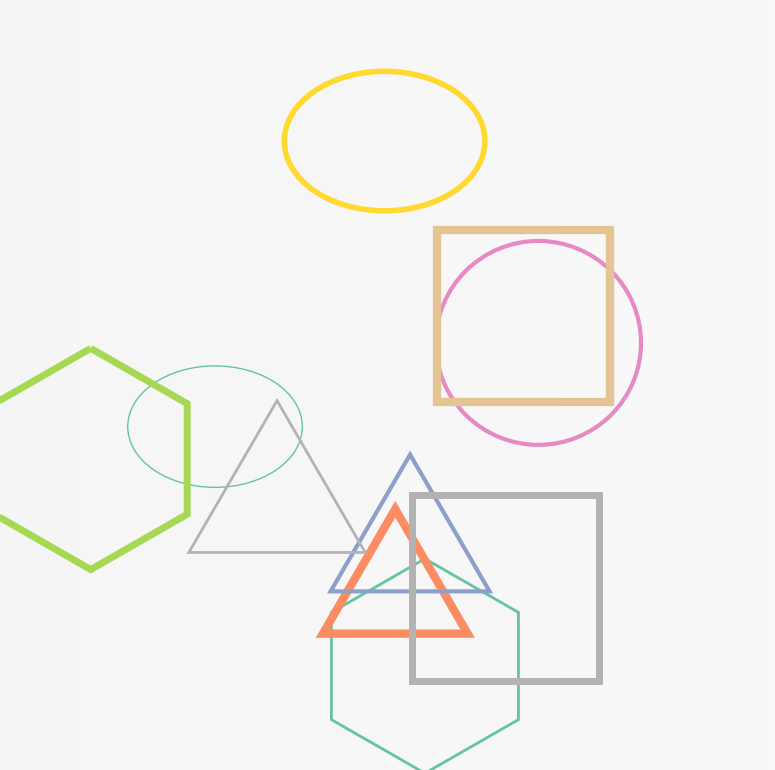[{"shape": "hexagon", "thickness": 1, "radius": 0.7, "center": [0.548, 0.135]}, {"shape": "oval", "thickness": 0.5, "radius": 0.56, "center": [0.277, 0.446]}, {"shape": "triangle", "thickness": 3, "radius": 0.54, "center": [0.51, 0.231]}, {"shape": "triangle", "thickness": 1.5, "radius": 0.59, "center": [0.529, 0.291]}, {"shape": "circle", "thickness": 1.5, "radius": 0.66, "center": [0.695, 0.555]}, {"shape": "hexagon", "thickness": 2.5, "radius": 0.72, "center": [0.117, 0.404]}, {"shape": "oval", "thickness": 2, "radius": 0.65, "center": [0.496, 0.817]}, {"shape": "square", "thickness": 3, "radius": 0.56, "center": [0.675, 0.589]}, {"shape": "square", "thickness": 2.5, "radius": 0.6, "center": [0.653, 0.236]}, {"shape": "triangle", "thickness": 1, "radius": 0.66, "center": [0.357, 0.348]}]